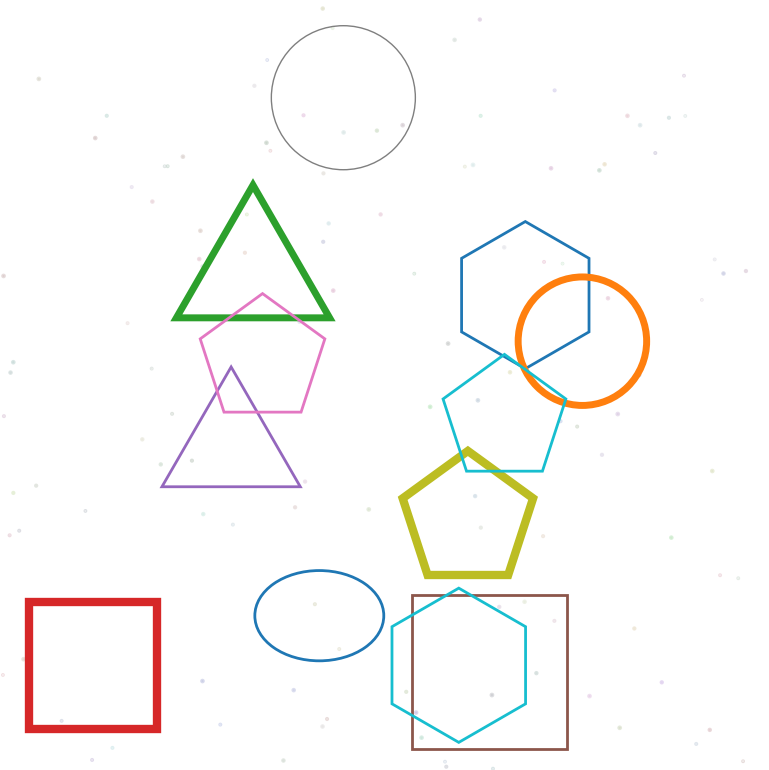[{"shape": "hexagon", "thickness": 1, "radius": 0.48, "center": [0.682, 0.617]}, {"shape": "oval", "thickness": 1, "radius": 0.42, "center": [0.415, 0.2]}, {"shape": "circle", "thickness": 2.5, "radius": 0.42, "center": [0.756, 0.557]}, {"shape": "triangle", "thickness": 2.5, "radius": 0.57, "center": [0.329, 0.645]}, {"shape": "square", "thickness": 3, "radius": 0.41, "center": [0.121, 0.135]}, {"shape": "triangle", "thickness": 1, "radius": 0.52, "center": [0.3, 0.42]}, {"shape": "square", "thickness": 1, "radius": 0.5, "center": [0.636, 0.127]}, {"shape": "pentagon", "thickness": 1, "radius": 0.43, "center": [0.341, 0.534]}, {"shape": "circle", "thickness": 0.5, "radius": 0.47, "center": [0.446, 0.873]}, {"shape": "pentagon", "thickness": 3, "radius": 0.45, "center": [0.608, 0.325]}, {"shape": "pentagon", "thickness": 1, "radius": 0.42, "center": [0.655, 0.456]}, {"shape": "hexagon", "thickness": 1, "radius": 0.5, "center": [0.596, 0.136]}]